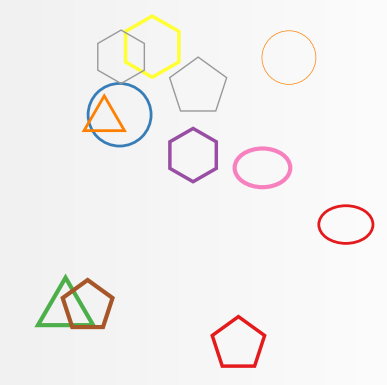[{"shape": "oval", "thickness": 2, "radius": 0.35, "center": [0.893, 0.417]}, {"shape": "pentagon", "thickness": 2.5, "radius": 0.36, "center": [0.615, 0.107]}, {"shape": "circle", "thickness": 2, "radius": 0.41, "center": [0.309, 0.702]}, {"shape": "triangle", "thickness": 3, "radius": 0.41, "center": [0.169, 0.197]}, {"shape": "hexagon", "thickness": 2.5, "radius": 0.35, "center": [0.498, 0.597]}, {"shape": "triangle", "thickness": 2, "radius": 0.3, "center": [0.269, 0.691]}, {"shape": "circle", "thickness": 0.5, "radius": 0.35, "center": [0.746, 0.85]}, {"shape": "hexagon", "thickness": 2.5, "radius": 0.4, "center": [0.393, 0.879]}, {"shape": "pentagon", "thickness": 3, "radius": 0.34, "center": [0.226, 0.205]}, {"shape": "oval", "thickness": 3, "radius": 0.36, "center": [0.677, 0.564]}, {"shape": "hexagon", "thickness": 1, "radius": 0.35, "center": [0.312, 0.852]}, {"shape": "pentagon", "thickness": 1, "radius": 0.39, "center": [0.511, 0.774]}]